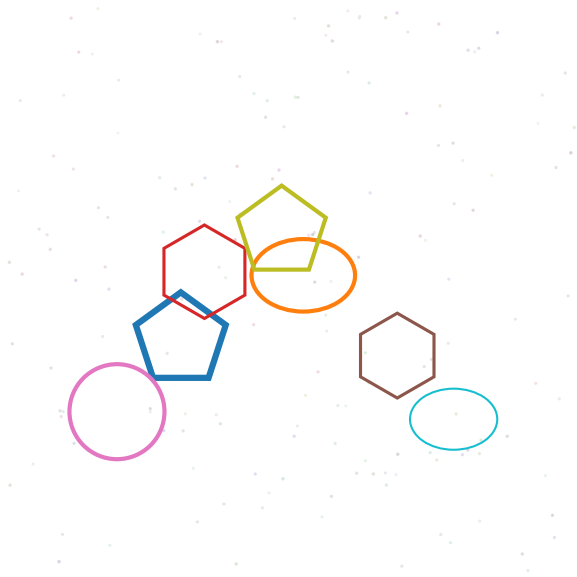[{"shape": "pentagon", "thickness": 3, "radius": 0.41, "center": [0.313, 0.411]}, {"shape": "oval", "thickness": 2, "radius": 0.45, "center": [0.525, 0.522]}, {"shape": "hexagon", "thickness": 1.5, "radius": 0.4, "center": [0.354, 0.529]}, {"shape": "hexagon", "thickness": 1.5, "radius": 0.37, "center": [0.688, 0.383]}, {"shape": "circle", "thickness": 2, "radius": 0.41, "center": [0.203, 0.286]}, {"shape": "pentagon", "thickness": 2, "radius": 0.4, "center": [0.488, 0.597]}, {"shape": "oval", "thickness": 1, "radius": 0.38, "center": [0.786, 0.273]}]